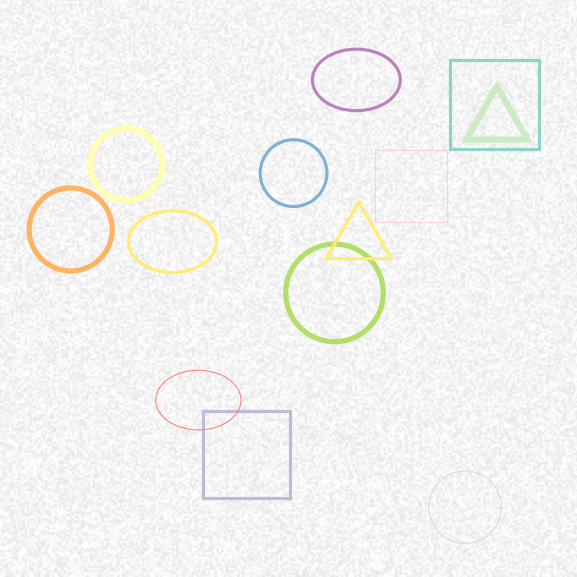[{"shape": "square", "thickness": 1.5, "radius": 0.39, "center": [0.856, 0.818]}, {"shape": "circle", "thickness": 3, "radius": 0.31, "center": [0.219, 0.714]}, {"shape": "square", "thickness": 1.5, "radius": 0.38, "center": [0.427, 0.213]}, {"shape": "oval", "thickness": 0.5, "radius": 0.37, "center": [0.343, 0.306]}, {"shape": "circle", "thickness": 1.5, "radius": 0.29, "center": [0.508, 0.699]}, {"shape": "circle", "thickness": 2.5, "radius": 0.36, "center": [0.122, 0.602]}, {"shape": "circle", "thickness": 2.5, "radius": 0.42, "center": [0.579, 0.492]}, {"shape": "square", "thickness": 0.5, "radius": 0.31, "center": [0.712, 0.677]}, {"shape": "circle", "thickness": 0.5, "radius": 0.31, "center": [0.806, 0.121]}, {"shape": "oval", "thickness": 1.5, "radius": 0.38, "center": [0.617, 0.861]}, {"shape": "triangle", "thickness": 3, "radius": 0.31, "center": [0.86, 0.788]}, {"shape": "triangle", "thickness": 1.5, "radius": 0.33, "center": [0.621, 0.584]}, {"shape": "oval", "thickness": 1.5, "radius": 0.38, "center": [0.299, 0.581]}]